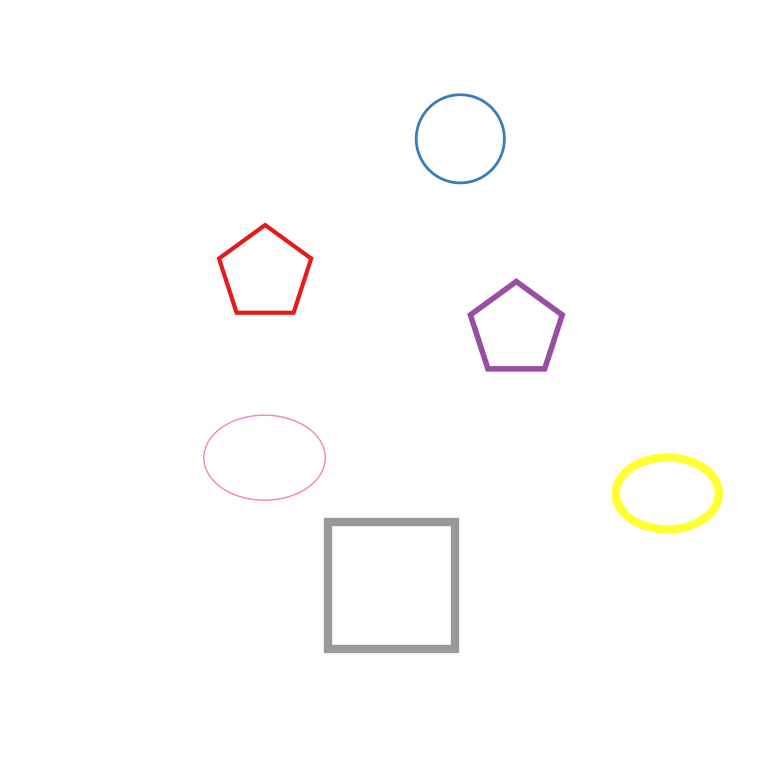[{"shape": "pentagon", "thickness": 1.5, "radius": 0.31, "center": [0.344, 0.645]}, {"shape": "circle", "thickness": 1, "radius": 0.29, "center": [0.598, 0.82]}, {"shape": "pentagon", "thickness": 2, "radius": 0.31, "center": [0.671, 0.572]}, {"shape": "oval", "thickness": 3, "radius": 0.33, "center": [0.867, 0.359]}, {"shape": "oval", "thickness": 0.5, "radius": 0.39, "center": [0.344, 0.406]}, {"shape": "square", "thickness": 3, "radius": 0.41, "center": [0.508, 0.239]}]